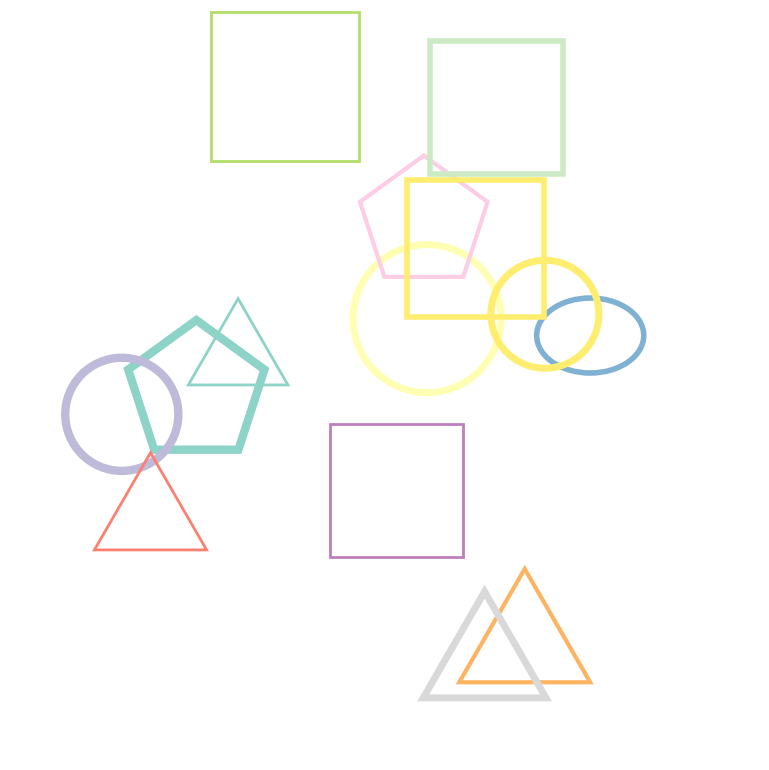[{"shape": "pentagon", "thickness": 3, "radius": 0.47, "center": [0.255, 0.491]}, {"shape": "triangle", "thickness": 1, "radius": 0.37, "center": [0.309, 0.537]}, {"shape": "circle", "thickness": 2.5, "radius": 0.48, "center": [0.555, 0.586]}, {"shape": "circle", "thickness": 3, "radius": 0.37, "center": [0.158, 0.462]}, {"shape": "triangle", "thickness": 1, "radius": 0.42, "center": [0.195, 0.328]}, {"shape": "oval", "thickness": 2, "radius": 0.35, "center": [0.767, 0.564]}, {"shape": "triangle", "thickness": 1.5, "radius": 0.49, "center": [0.681, 0.163]}, {"shape": "square", "thickness": 1, "radius": 0.48, "center": [0.37, 0.888]}, {"shape": "pentagon", "thickness": 1.5, "radius": 0.44, "center": [0.55, 0.711]}, {"shape": "triangle", "thickness": 2.5, "radius": 0.46, "center": [0.629, 0.14]}, {"shape": "square", "thickness": 1, "radius": 0.43, "center": [0.515, 0.363]}, {"shape": "square", "thickness": 2, "radius": 0.43, "center": [0.645, 0.86]}, {"shape": "square", "thickness": 2, "radius": 0.45, "center": [0.618, 0.677]}, {"shape": "circle", "thickness": 2.5, "radius": 0.35, "center": [0.708, 0.592]}]